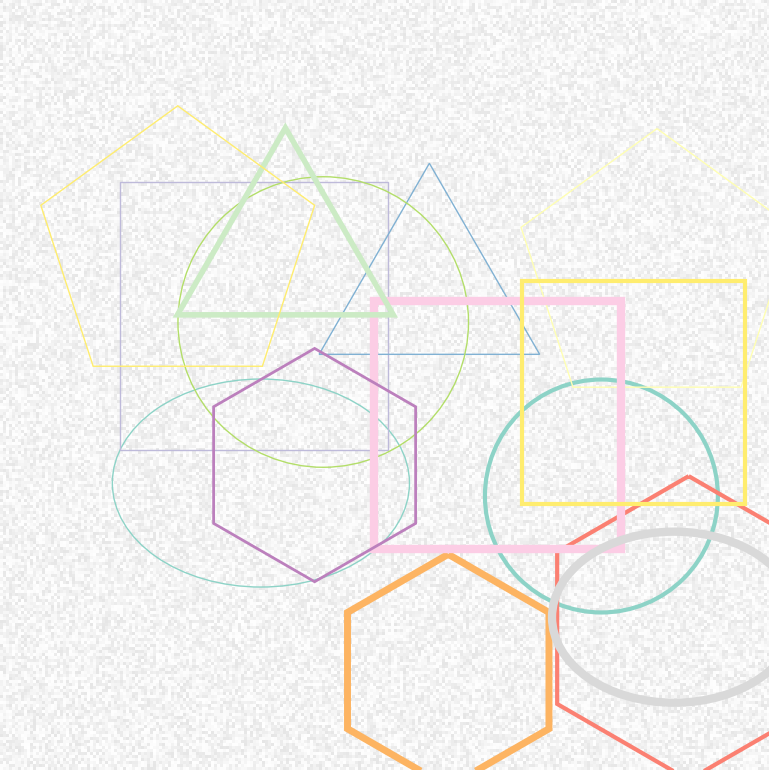[{"shape": "oval", "thickness": 0.5, "radius": 0.96, "center": [0.339, 0.373]}, {"shape": "circle", "thickness": 1.5, "radius": 0.76, "center": [0.781, 0.356]}, {"shape": "pentagon", "thickness": 0.5, "radius": 0.93, "center": [0.853, 0.647]}, {"shape": "square", "thickness": 0.5, "radius": 0.87, "center": [0.33, 0.589]}, {"shape": "hexagon", "thickness": 1.5, "radius": 0.99, "center": [0.894, 0.184]}, {"shape": "triangle", "thickness": 0.5, "radius": 0.83, "center": [0.558, 0.623]}, {"shape": "hexagon", "thickness": 2.5, "radius": 0.76, "center": [0.582, 0.129]}, {"shape": "circle", "thickness": 0.5, "radius": 0.94, "center": [0.42, 0.582]}, {"shape": "square", "thickness": 3, "radius": 0.8, "center": [0.646, 0.448]}, {"shape": "oval", "thickness": 3, "radius": 0.79, "center": [0.876, 0.198]}, {"shape": "hexagon", "thickness": 1, "radius": 0.76, "center": [0.409, 0.396]}, {"shape": "triangle", "thickness": 2, "radius": 0.81, "center": [0.371, 0.672]}, {"shape": "square", "thickness": 1.5, "radius": 0.72, "center": [0.823, 0.49]}, {"shape": "pentagon", "thickness": 0.5, "radius": 0.93, "center": [0.231, 0.676]}]